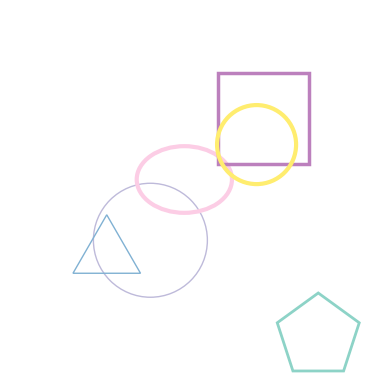[{"shape": "pentagon", "thickness": 2, "radius": 0.56, "center": [0.827, 0.127]}, {"shape": "circle", "thickness": 1, "radius": 0.74, "center": [0.391, 0.376]}, {"shape": "triangle", "thickness": 1, "radius": 0.51, "center": [0.277, 0.341]}, {"shape": "oval", "thickness": 3, "radius": 0.62, "center": [0.479, 0.534]}, {"shape": "square", "thickness": 2.5, "radius": 0.59, "center": [0.685, 0.693]}, {"shape": "circle", "thickness": 3, "radius": 0.51, "center": [0.666, 0.624]}]